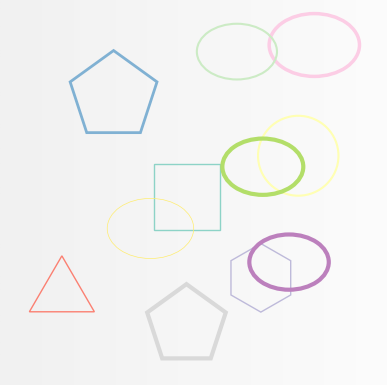[{"shape": "square", "thickness": 1, "radius": 0.43, "center": [0.483, 0.488]}, {"shape": "circle", "thickness": 1.5, "radius": 0.52, "center": [0.77, 0.595]}, {"shape": "hexagon", "thickness": 1, "radius": 0.45, "center": [0.673, 0.278]}, {"shape": "triangle", "thickness": 1, "radius": 0.48, "center": [0.16, 0.239]}, {"shape": "pentagon", "thickness": 2, "radius": 0.59, "center": [0.293, 0.751]}, {"shape": "oval", "thickness": 3, "radius": 0.52, "center": [0.678, 0.567]}, {"shape": "oval", "thickness": 2.5, "radius": 0.58, "center": [0.811, 0.883]}, {"shape": "pentagon", "thickness": 3, "radius": 0.53, "center": [0.481, 0.155]}, {"shape": "oval", "thickness": 3, "radius": 0.51, "center": [0.746, 0.319]}, {"shape": "oval", "thickness": 1.5, "radius": 0.52, "center": [0.611, 0.866]}, {"shape": "oval", "thickness": 0.5, "radius": 0.56, "center": [0.388, 0.407]}]